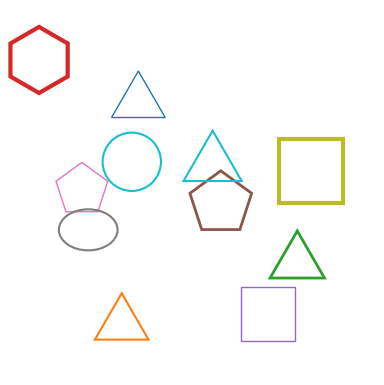[{"shape": "triangle", "thickness": 1, "radius": 0.4, "center": [0.359, 0.735]}, {"shape": "triangle", "thickness": 1.5, "radius": 0.4, "center": [0.316, 0.158]}, {"shape": "triangle", "thickness": 2, "radius": 0.41, "center": [0.772, 0.319]}, {"shape": "hexagon", "thickness": 3, "radius": 0.43, "center": [0.101, 0.844]}, {"shape": "square", "thickness": 1, "radius": 0.35, "center": [0.695, 0.185]}, {"shape": "pentagon", "thickness": 2, "radius": 0.42, "center": [0.573, 0.472]}, {"shape": "pentagon", "thickness": 1, "radius": 0.35, "center": [0.213, 0.507]}, {"shape": "oval", "thickness": 1.5, "radius": 0.38, "center": [0.229, 0.403]}, {"shape": "square", "thickness": 3, "radius": 0.42, "center": [0.808, 0.556]}, {"shape": "circle", "thickness": 1.5, "radius": 0.38, "center": [0.342, 0.58]}, {"shape": "triangle", "thickness": 1.5, "radius": 0.44, "center": [0.552, 0.573]}]